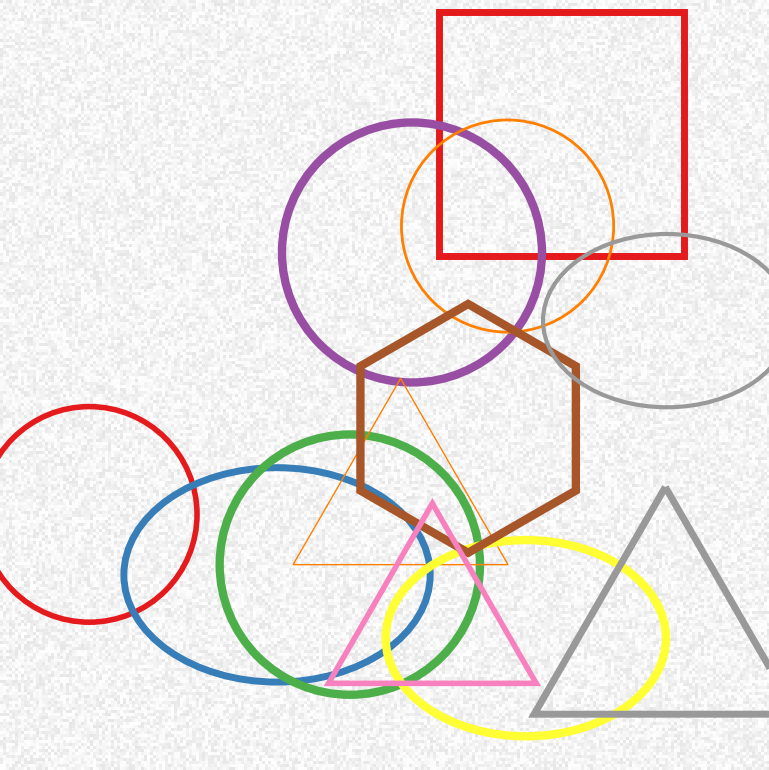[{"shape": "square", "thickness": 2.5, "radius": 0.79, "center": [0.729, 0.826]}, {"shape": "circle", "thickness": 2, "radius": 0.7, "center": [0.116, 0.332]}, {"shape": "oval", "thickness": 2.5, "radius": 0.99, "center": [0.36, 0.253]}, {"shape": "circle", "thickness": 3, "radius": 0.85, "center": [0.454, 0.267]}, {"shape": "circle", "thickness": 3, "radius": 0.84, "center": [0.535, 0.672]}, {"shape": "circle", "thickness": 1, "radius": 0.69, "center": [0.659, 0.706]}, {"shape": "triangle", "thickness": 0.5, "radius": 0.81, "center": [0.52, 0.347]}, {"shape": "oval", "thickness": 3, "radius": 0.91, "center": [0.683, 0.171]}, {"shape": "hexagon", "thickness": 3, "radius": 0.81, "center": [0.608, 0.444]}, {"shape": "triangle", "thickness": 2, "radius": 0.78, "center": [0.562, 0.19]}, {"shape": "triangle", "thickness": 2.5, "radius": 0.98, "center": [0.864, 0.171]}, {"shape": "oval", "thickness": 1.5, "radius": 0.8, "center": [0.866, 0.584]}]